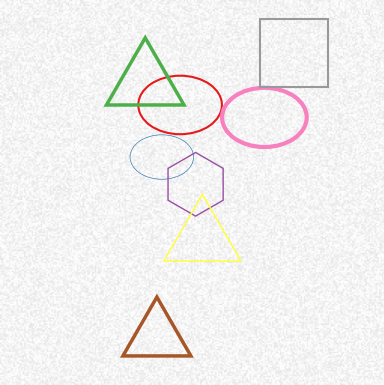[{"shape": "oval", "thickness": 1.5, "radius": 0.54, "center": [0.468, 0.727]}, {"shape": "oval", "thickness": 0.5, "radius": 0.41, "center": [0.42, 0.592]}, {"shape": "triangle", "thickness": 2.5, "radius": 0.58, "center": [0.377, 0.785]}, {"shape": "hexagon", "thickness": 1, "radius": 0.41, "center": [0.508, 0.521]}, {"shape": "triangle", "thickness": 1, "radius": 0.58, "center": [0.526, 0.38]}, {"shape": "triangle", "thickness": 2.5, "radius": 0.51, "center": [0.407, 0.126]}, {"shape": "oval", "thickness": 3, "radius": 0.55, "center": [0.687, 0.695]}, {"shape": "square", "thickness": 1.5, "radius": 0.44, "center": [0.765, 0.863]}]